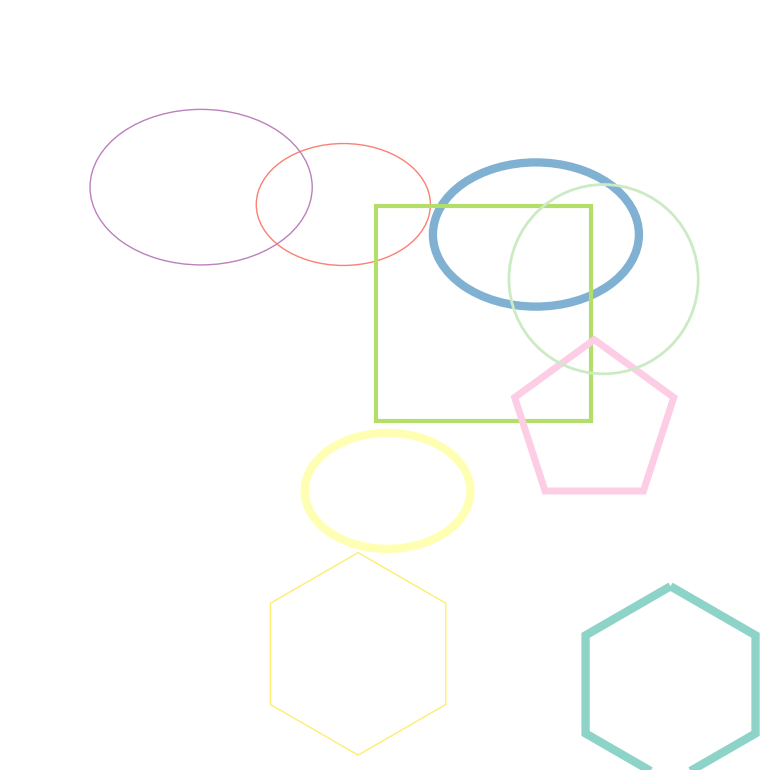[{"shape": "hexagon", "thickness": 3, "radius": 0.64, "center": [0.871, 0.111]}, {"shape": "oval", "thickness": 3, "radius": 0.54, "center": [0.503, 0.363]}, {"shape": "oval", "thickness": 0.5, "radius": 0.57, "center": [0.446, 0.734]}, {"shape": "oval", "thickness": 3, "radius": 0.67, "center": [0.696, 0.695]}, {"shape": "square", "thickness": 1.5, "radius": 0.7, "center": [0.628, 0.593]}, {"shape": "pentagon", "thickness": 2.5, "radius": 0.54, "center": [0.772, 0.45]}, {"shape": "oval", "thickness": 0.5, "radius": 0.72, "center": [0.261, 0.757]}, {"shape": "circle", "thickness": 1, "radius": 0.61, "center": [0.784, 0.637]}, {"shape": "hexagon", "thickness": 0.5, "radius": 0.66, "center": [0.465, 0.151]}]